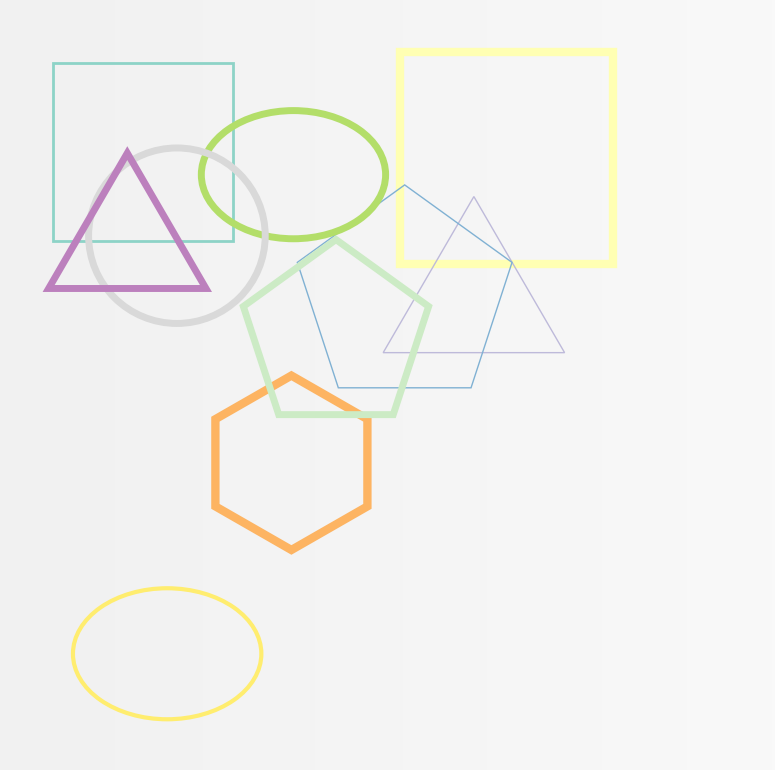[{"shape": "square", "thickness": 1, "radius": 0.58, "center": [0.184, 0.802]}, {"shape": "square", "thickness": 3, "radius": 0.69, "center": [0.653, 0.795]}, {"shape": "triangle", "thickness": 0.5, "radius": 0.68, "center": [0.611, 0.61]}, {"shape": "pentagon", "thickness": 0.5, "radius": 0.73, "center": [0.522, 0.614]}, {"shape": "hexagon", "thickness": 3, "radius": 0.57, "center": [0.376, 0.399]}, {"shape": "oval", "thickness": 2.5, "radius": 0.59, "center": [0.379, 0.773]}, {"shape": "circle", "thickness": 2.5, "radius": 0.57, "center": [0.228, 0.694]}, {"shape": "triangle", "thickness": 2.5, "radius": 0.59, "center": [0.164, 0.684]}, {"shape": "pentagon", "thickness": 2.5, "radius": 0.63, "center": [0.434, 0.563]}, {"shape": "oval", "thickness": 1.5, "radius": 0.61, "center": [0.216, 0.151]}]